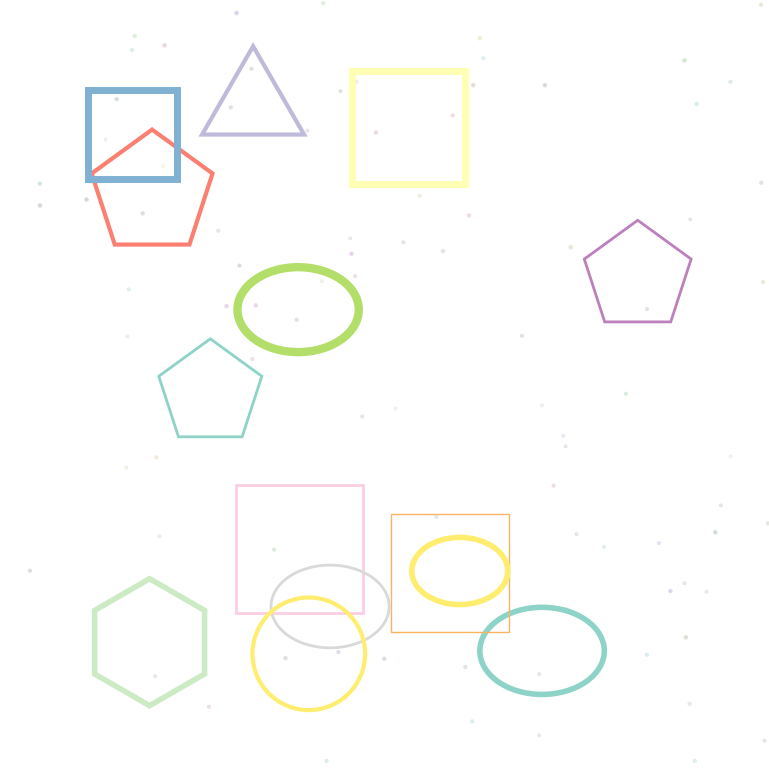[{"shape": "oval", "thickness": 2, "radius": 0.4, "center": [0.704, 0.155]}, {"shape": "pentagon", "thickness": 1, "radius": 0.35, "center": [0.273, 0.49]}, {"shape": "square", "thickness": 2.5, "radius": 0.37, "center": [0.53, 0.834]}, {"shape": "triangle", "thickness": 1.5, "radius": 0.38, "center": [0.329, 0.864]}, {"shape": "pentagon", "thickness": 1.5, "radius": 0.41, "center": [0.198, 0.749]}, {"shape": "square", "thickness": 2.5, "radius": 0.29, "center": [0.172, 0.825]}, {"shape": "square", "thickness": 0.5, "radius": 0.38, "center": [0.584, 0.256]}, {"shape": "oval", "thickness": 3, "radius": 0.39, "center": [0.387, 0.598]}, {"shape": "square", "thickness": 1, "radius": 0.41, "center": [0.389, 0.287]}, {"shape": "oval", "thickness": 1, "radius": 0.38, "center": [0.429, 0.212]}, {"shape": "pentagon", "thickness": 1, "radius": 0.36, "center": [0.828, 0.641]}, {"shape": "hexagon", "thickness": 2, "radius": 0.41, "center": [0.194, 0.166]}, {"shape": "oval", "thickness": 2, "radius": 0.31, "center": [0.597, 0.258]}, {"shape": "circle", "thickness": 1.5, "radius": 0.37, "center": [0.401, 0.151]}]